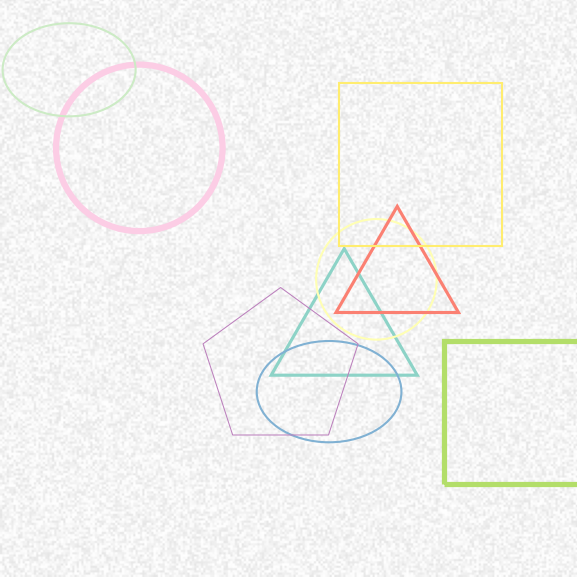[{"shape": "triangle", "thickness": 1.5, "radius": 0.73, "center": [0.596, 0.422]}, {"shape": "circle", "thickness": 1, "radius": 0.52, "center": [0.652, 0.515]}, {"shape": "triangle", "thickness": 1.5, "radius": 0.61, "center": [0.688, 0.519]}, {"shape": "oval", "thickness": 1, "radius": 0.63, "center": [0.57, 0.321]}, {"shape": "square", "thickness": 2.5, "radius": 0.62, "center": [0.892, 0.285]}, {"shape": "circle", "thickness": 3, "radius": 0.72, "center": [0.241, 0.743]}, {"shape": "pentagon", "thickness": 0.5, "radius": 0.71, "center": [0.486, 0.36]}, {"shape": "oval", "thickness": 1, "radius": 0.58, "center": [0.12, 0.878]}, {"shape": "square", "thickness": 1, "radius": 0.71, "center": [0.728, 0.714]}]